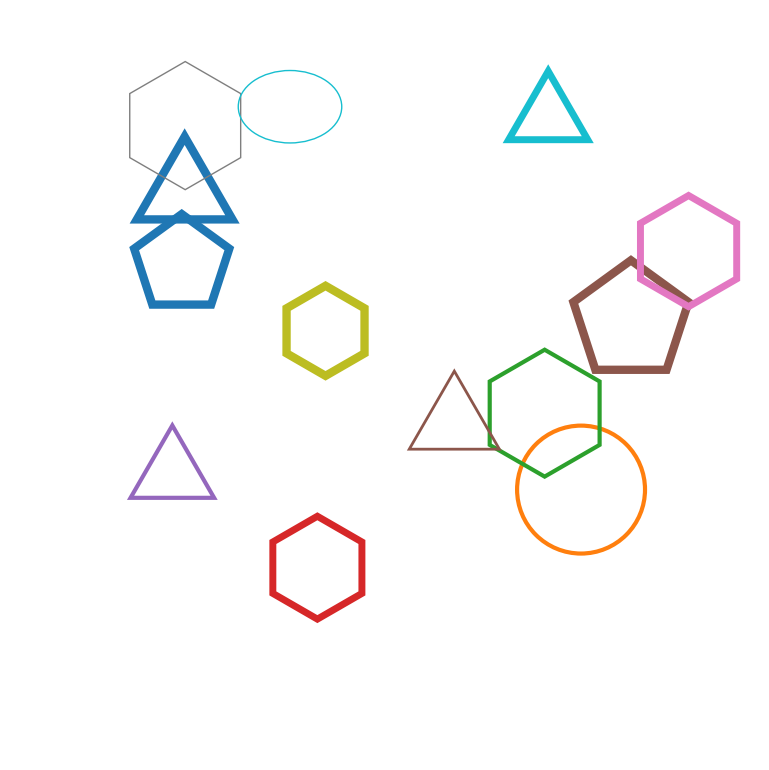[{"shape": "triangle", "thickness": 3, "radius": 0.36, "center": [0.24, 0.751]}, {"shape": "pentagon", "thickness": 3, "radius": 0.32, "center": [0.236, 0.657]}, {"shape": "circle", "thickness": 1.5, "radius": 0.42, "center": [0.755, 0.364]}, {"shape": "hexagon", "thickness": 1.5, "radius": 0.41, "center": [0.707, 0.463]}, {"shape": "hexagon", "thickness": 2.5, "radius": 0.33, "center": [0.412, 0.263]}, {"shape": "triangle", "thickness": 1.5, "radius": 0.31, "center": [0.224, 0.385]}, {"shape": "pentagon", "thickness": 3, "radius": 0.39, "center": [0.819, 0.583]}, {"shape": "triangle", "thickness": 1, "radius": 0.34, "center": [0.59, 0.45]}, {"shape": "hexagon", "thickness": 2.5, "radius": 0.36, "center": [0.894, 0.674]}, {"shape": "hexagon", "thickness": 0.5, "radius": 0.42, "center": [0.241, 0.837]}, {"shape": "hexagon", "thickness": 3, "radius": 0.29, "center": [0.423, 0.57]}, {"shape": "triangle", "thickness": 2.5, "radius": 0.3, "center": [0.712, 0.848]}, {"shape": "oval", "thickness": 0.5, "radius": 0.34, "center": [0.377, 0.861]}]